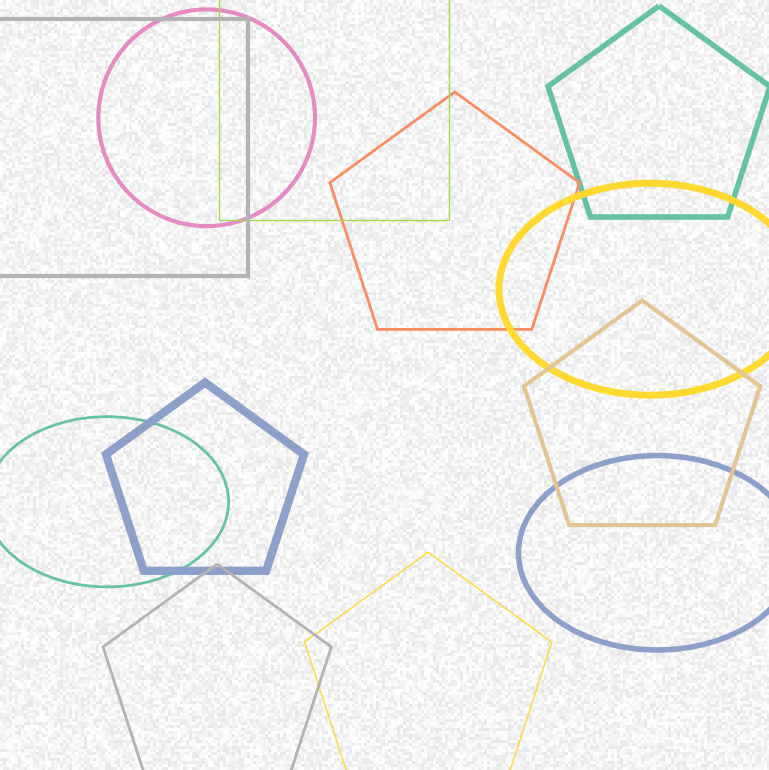[{"shape": "oval", "thickness": 1, "radius": 0.79, "center": [0.139, 0.348]}, {"shape": "pentagon", "thickness": 2, "radius": 0.76, "center": [0.856, 0.841]}, {"shape": "pentagon", "thickness": 1, "radius": 0.85, "center": [0.591, 0.71]}, {"shape": "pentagon", "thickness": 3, "radius": 0.68, "center": [0.266, 0.368]}, {"shape": "oval", "thickness": 2, "radius": 0.9, "center": [0.854, 0.282]}, {"shape": "circle", "thickness": 1.5, "radius": 0.7, "center": [0.268, 0.847]}, {"shape": "square", "thickness": 0.5, "radius": 0.75, "center": [0.434, 0.864]}, {"shape": "pentagon", "thickness": 0.5, "radius": 0.84, "center": [0.556, 0.114]}, {"shape": "oval", "thickness": 2.5, "radius": 0.98, "center": [0.845, 0.624]}, {"shape": "pentagon", "thickness": 1.5, "radius": 0.81, "center": [0.834, 0.449]}, {"shape": "pentagon", "thickness": 1, "radius": 0.78, "center": [0.282, 0.112]}, {"shape": "square", "thickness": 1.5, "radius": 0.83, "center": [0.155, 0.808]}]